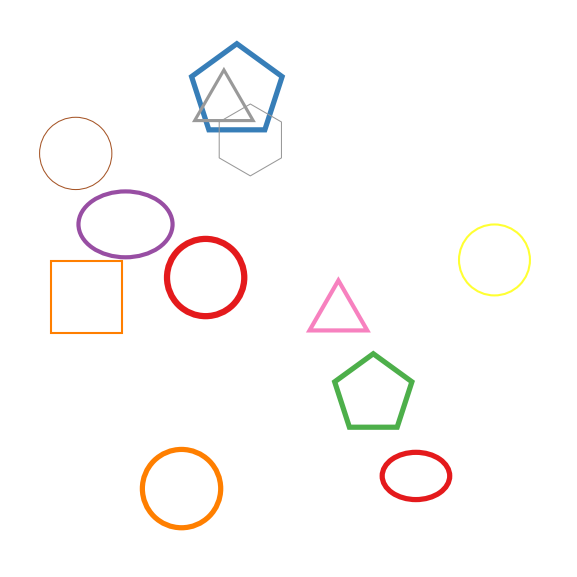[{"shape": "oval", "thickness": 2.5, "radius": 0.29, "center": [0.72, 0.175]}, {"shape": "circle", "thickness": 3, "radius": 0.33, "center": [0.356, 0.519]}, {"shape": "pentagon", "thickness": 2.5, "radius": 0.41, "center": [0.41, 0.841]}, {"shape": "pentagon", "thickness": 2.5, "radius": 0.35, "center": [0.646, 0.316]}, {"shape": "oval", "thickness": 2, "radius": 0.41, "center": [0.217, 0.611]}, {"shape": "circle", "thickness": 2.5, "radius": 0.34, "center": [0.314, 0.153]}, {"shape": "square", "thickness": 1, "radius": 0.31, "center": [0.149, 0.485]}, {"shape": "circle", "thickness": 1, "radius": 0.31, "center": [0.856, 0.549]}, {"shape": "circle", "thickness": 0.5, "radius": 0.31, "center": [0.131, 0.733]}, {"shape": "triangle", "thickness": 2, "radius": 0.29, "center": [0.586, 0.456]}, {"shape": "hexagon", "thickness": 0.5, "radius": 0.31, "center": [0.433, 0.757]}, {"shape": "triangle", "thickness": 1.5, "radius": 0.29, "center": [0.388, 0.82]}]